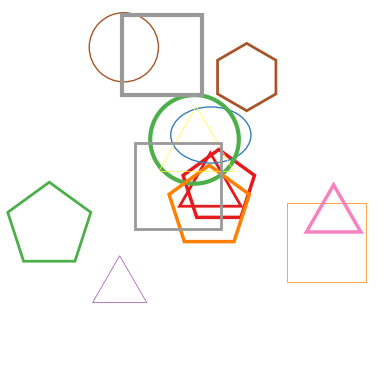[{"shape": "triangle", "thickness": 2, "radius": 0.46, "center": [0.546, 0.51]}, {"shape": "pentagon", "thickness": 2.5, "radius": 0.49, "center": [0.568, 0.514]}, {"shape": "oval", "thickness": 1, "radius": 0.52, "center": [0.548, 0.649]}, {"shape": "pentagon", "thickness": 2, "radius": 0.57, "center": [0.128, 0.413]}, {"shape": "circle", "thickness": 3, "radius": 0.58, "center": [0.505, 0.638]}, {"shape": "triangle", "thickness": 0.5, "radius": 0.41, "center": [0.311, 0.255]}, {"shape": "square", "thickness": 0.5, "radius": 0.51, "center": [0.847, 0.371]}, {"shape": "pentagon", "thickness": 2.5, "radius": 0.55, "center": [0.543, 0.461]}, {"shape": "triangle", "thickness": 0.5, "radius": 0.56, "center": [0.51, 0.611]}, {"shape": "hexagon", "thickness": 2, "radius": 0.44, "center": [0.641, 0.8]}, {"shape": "circle", "thickness": 1, "radius": 0.45, "center": [0.322, 0.877]}, {"shape": "triangle", "thickness": 2.5, "radius": 0.41, "center": [0.867, 0.438]}, {"shape": "square", "thickness": 3, "radius": 0.52, "center": [0.421, 0.857]}, {"shape": "square", "thickness": 2, "radius": 0.56, "center": [0.462, 0.516]}]